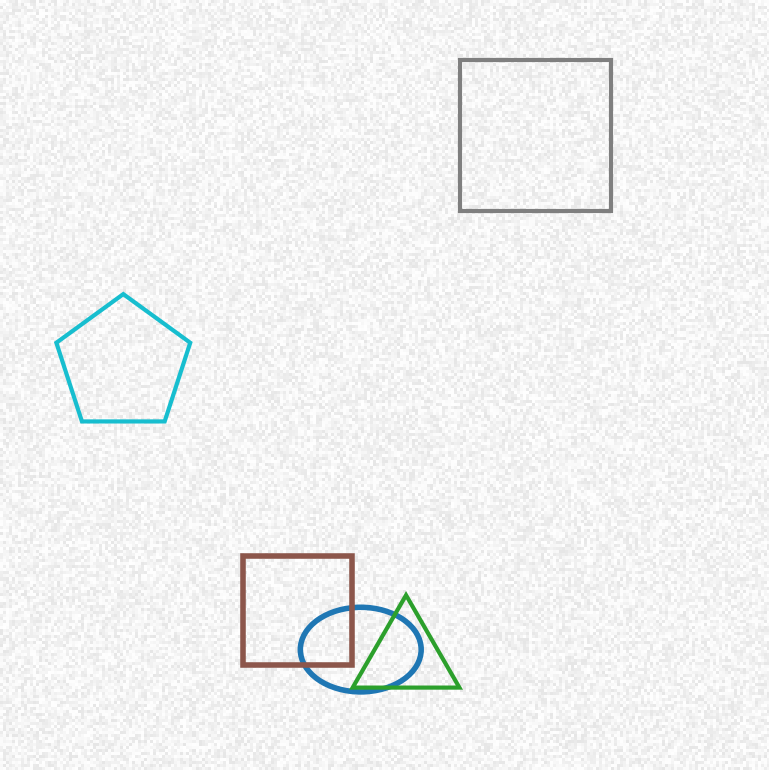[{"shape": "oval", "thickness": 2, "radius": 0.39, "center": [0.469, 0.156]}, {"shape": "triangle", "thickness": 1.5, "radius": 0.4, "center": [0.527, 0.147]}, {"shape": "square", "thickness": 2, "radius": 0.35, "center": [0.386, 0.207]}, {"shape": "square", "thickness": 1.5, "radius": 0.49, "center": [0.695, 0.824]}, {"shape": "pentagon", "thickness": 1.5, "radius": 0.46, "center": [0.16, 0.527]}]